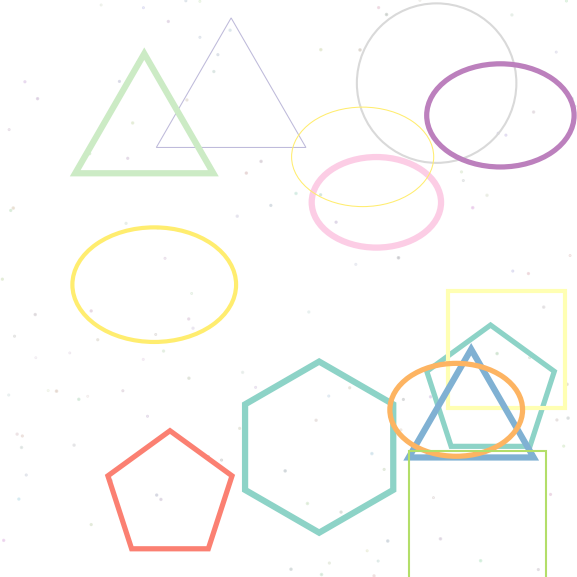[{"shape": "pentagon", "thickness": 2.5, "radius": 0.58, "center": [0.849, 0.32]}, {"shape": "hexagon", "thickness": 3, "radius": 0.74, "center": [0.553, 0.225]}, {"shape": "square", "thickness": 2, "radius": 0.51, "center": [0.877, 0.394]}, {"shape": "triangle", "thickness": 0.5, "radius": 0.75, "center": [0.4, 0.819]}, {"shape": "pentagon", "thickness": 2.5, "radius": 0.56, "center": [0.294, 0.14]}, {"shape": "triangle", "thickness": 3, "radius": 0.62, "center": [0.816, 0.269]}, {"shape": "oval", "thickness": 2.5, "radius": 0.57, "center": [0.79, 0.29]}, {"shape": "square", "thickness": 1, "radius": 0.59, "center": [0.827, 0.1]}, {"shape": "oval", "thickness": 3, "radius": 0.56, "center": [0.652, 0.649]}, {"shape": "circle", "thickness": 1, "radius": 0.69, "center": [0.756, 0.855]}, {"shape": "oval", "thickness": 2.5, "radius": 0.64, "center": [0.866, 0.799]}, {"shape": "triangle", "thickness": 3, "radius": 0.69, "center": [0.25, 0.768]}, {"shape": "oval", "thickness": 0.5, "radius": 0.62, "center": [0.628, 0.728]}, {"shape": "oval", "thickness": 2, "radius": 0.71, "center": [0.267, 0.506]}]